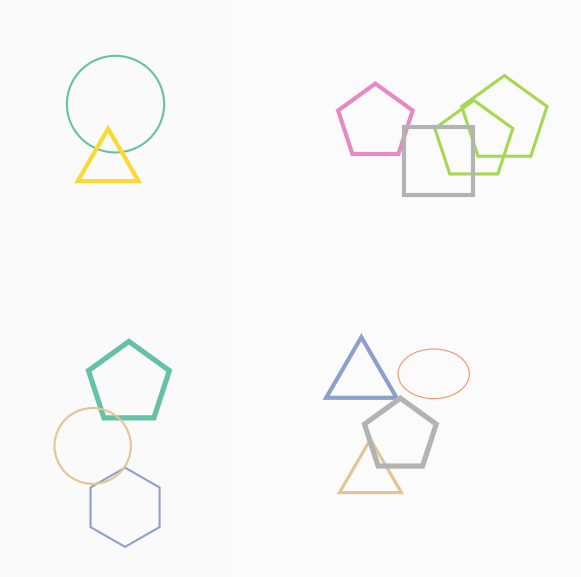[{"shape": "pentagon", "thickness": 2.5, "radius": 0.37, "center": [0.222, 0.335]}, {"shape": "circle", "thickness": 1, "radius": 0.42, "center": [0.199, 0.819]}, {"shape": "oval", "thickness": 0.5, "radius": 0.31, "center": [0.746, 0.352]}, {"shape": "triangle", "thickness": 2, "radius": 0.35, "center": [0.622, 0.345]}, {"shape": "hexagon", "thickness": 1, "radius": 0.34, "center": [0.215, 0.121]}, {"shape": "pentagon", "thickness": 2, "radius": 0.34, "center": [0.646, 0.787]}, {"shape": "pentagon", "thickness": 1.5, "radius": 0.35, "center": [0.815, 0.755]}, {"shape": "pentagon", "thickness": 1.5, "radius": 0.39, "center": [0.868, 0.791]}, {"shape": "triangle", "thickness": 2, "radius": 0.3, "center": [0.186, 0.716]}, {"shape": "triangle", "thickness": 1.5, "radius": 0.31, "center": [0.637, 0.177]}, {"shape": "circle", "thickness": 1, "radius": 0.33, "center": [0.159, 0.227]}, {"shape": "pentagon", "thickness": 2.5, "radius": 0.32, "center": [0.689, 0.245]}, {"shape": "square", "thickness": 2, "radius": 0.3, "center": [0.754, 0.721]}]